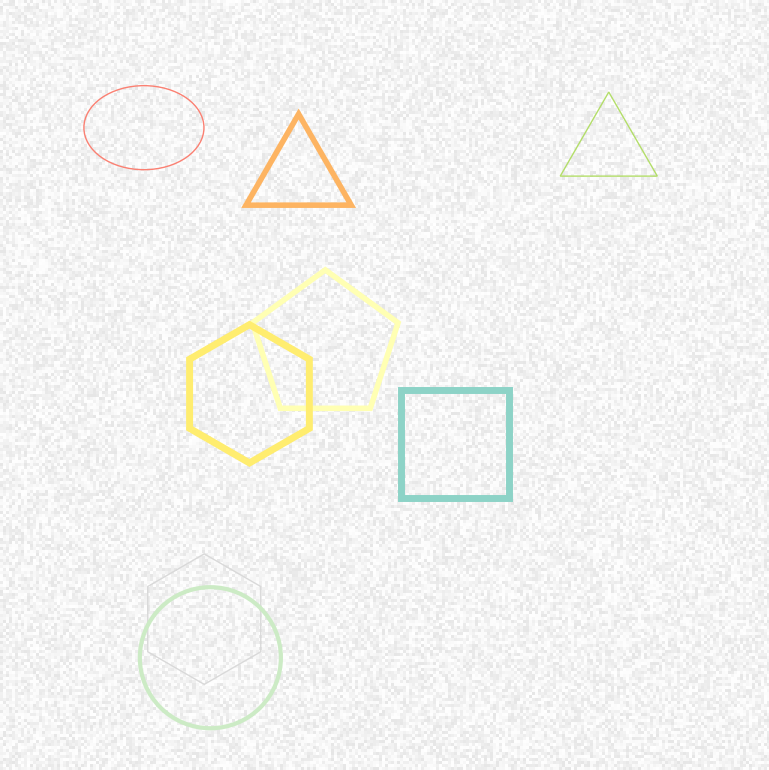[{"shape": "square", "thickness": 2.5, "radius": 0.35, "center": [0.591, 0.424]}, {"shape": "pentagon", "thickness": 2, "radius": 0.5, "center": [0.422, 0.55]}, {"shape": "oval", "thickness": 0.5, "radius": 0.39, "center": [0.187, 0.834]}, {"shape": "triangle", "thickness": 2, "radius": 0.39, "center": [0.388, 0.773]}, {"shape": "triangle", "thickness": 0.5, "radius": 0.36, "center": [0.791, 0.808]}, {"shape": "hexagon", "thickness": 0.5, "radius": 0.42, "center": [0.265, 0.196]}, {"shape": "circle", "thickness": 1.5, "radius": 0.46, "center": [0.273, 0.146]}, {"shape": "hexagon", "thickness": 2.5, "radius": 0.45, "center": [0.324, 0.489]}]